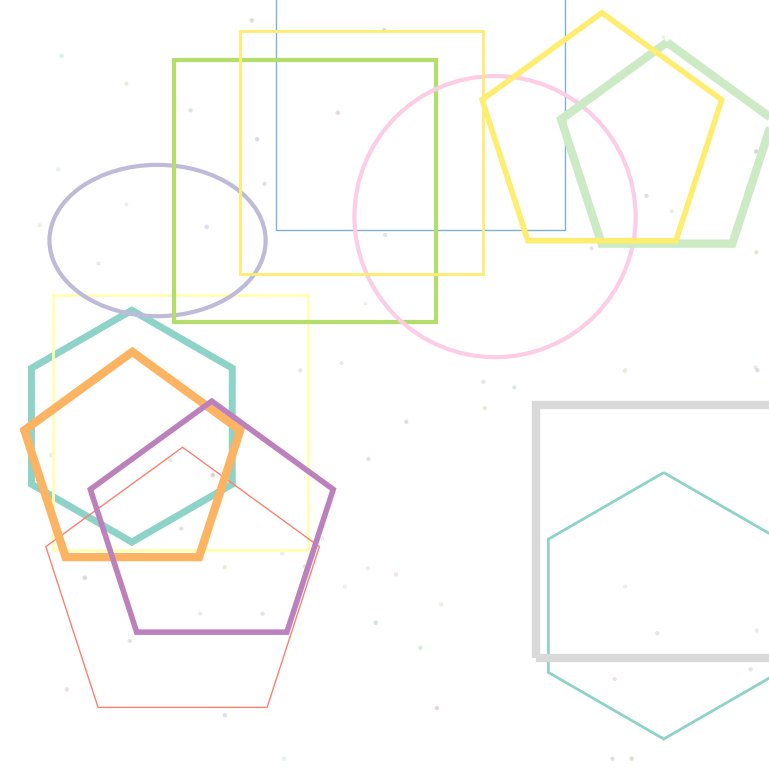[{"shape": "hexagon", "thickness": 2.5, "radius": 0.75, "center": [0.171, 0.447]}, {"shape": "hexagon", "thickness": 1, "radius": 0.87, "center": [0.862, 0.213]}, {"shape": "square", "thickness": 1, "radius": 0.83, "center": [0.234, 0.452]}, {"shape": "oval", "thickness": 1.5, "radius": 0.7, "center": [0.205, 0.688]}, {"shape": "pentagon", "thickness": 0.5, "radius": 0.93, "center": [0.237, 0.232]}, {"shape": "square", "thickness": 0.5, "radius": 0.94, "center": [0.546, 0.888]}, {"shape": "pentagon", "thickness": 3, "radius": 0.74, "center": [0.172, 0.396]}, {"shape": "square", "thickness": 1.5, "radius": 0.85, "center": [0.396, 0.752]}, {"shape": "circle", "thickness": 1.5, "radius": 0.91, "center": [0.643, 0.719]}, {"shape": "square", "thickness": 3, "radius": 0.82, "center": [0.86, 0.31]}, {"shape": "pentagon", "thickness": 2, "radius": 0.83, "center": [0.275, 0.313]}, {"shape": "pentagon", "thickness": 3, "radius": 0.72, "center": [0.866, 0.8]}, {"shape": "pentagon", "thickness": 2, "radius": 0.82, "center": [0.782, 0.82]}, {"shape": "square", "thickness": 1, "radius": 0.79, "center": [0.469, 0.802]}]